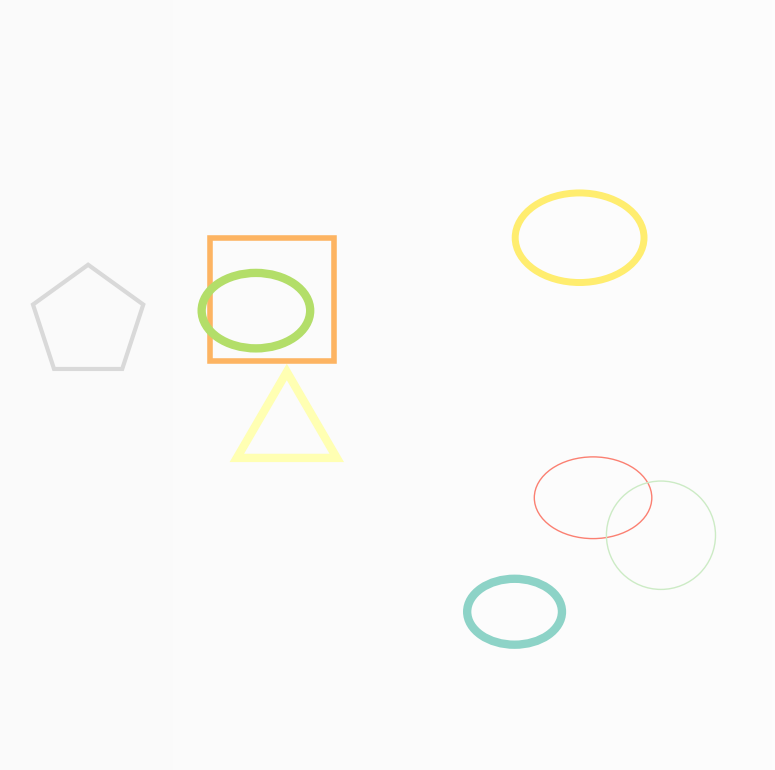[{"shape": "oval", "thickness": 3, "radius": 0.31, "center": [0.664, 0.206]}, {"shape": "triangle", "thickness": 3, "radius": 0.37, "center": [0.37, 0.443]}, {"shape": "oval", "thickness": 0.5, "radius": 0.38, "center": [0.765, 0.354]}, {"shape": "square", "thickness": 2, "radius": 0.4, "center": [0.351, 0.611]}, {"shape": "oval", "thickness": 3, "radius": 0.35, "center": [0.33, 0.597]}, {"shape": "pentagon", "thickness": 1.5, "radius": 0.37, "center": [0.114, 0.581]}, {"shape": "circle", "thickness": 0.5, "radius": 0.35, "center": [0.853, 0.305]}, {"shape": "oval", "thickness": 2.5, "radius": 0.42, "center": [0.748, 0.691]}]